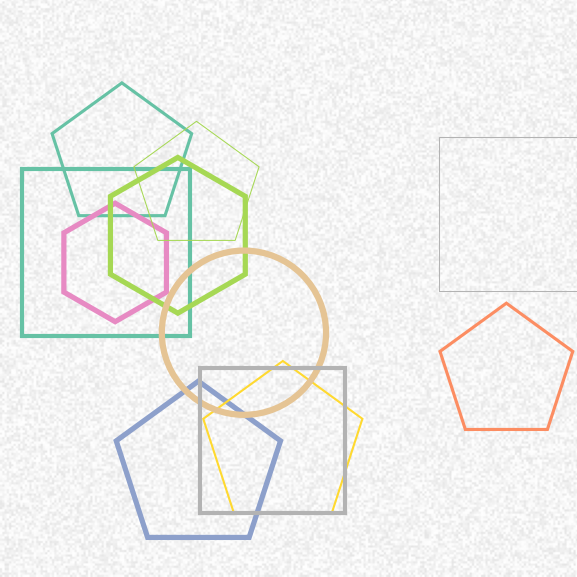[{"shape": "square", "thickness": 2, "radius": 0.73, "center": [0.184, 0.562]}, {"shape": "pentagon", "thickness": 1.5, "radius": 0.64, "center": [0.211, 0.728]}, {"shape": "pentagon", "thickness": 1.5, "radius": 0.6, "center": [0.877, 0.353]}, {"shape": "pentagon", "thickness": 2.5, "radius": 0.75, "center": [0.344, 0.19]}, {"shape": "hexagon", "thickness": 2.5, "radius": 0.51, "center": [0.199, 0.545]}, {"shape": "hexagon", "thickness": 2.5, "radius": 0.67, "center": [0.308, 0.592]}, {"shape": "pentagon", "thickness": 0.5, "radius": 0.57, "center": [0.34, 0.675]}, {"shape": "pentagon", "thickness": 1, "radius": 0.72, "center": [0.49, 0.229]}, {"shape": "circle", "thickness": 3, "radius": 0.71, "center": [0.422, 0.423]}, {"shape": "square", "thickness": 0.5, "radius": 0.67, "center": [0.894, 0.629]}, {"shape": "square", "thickness": 2, "radius": 0.63, "center": [0.472, 0.236]}]